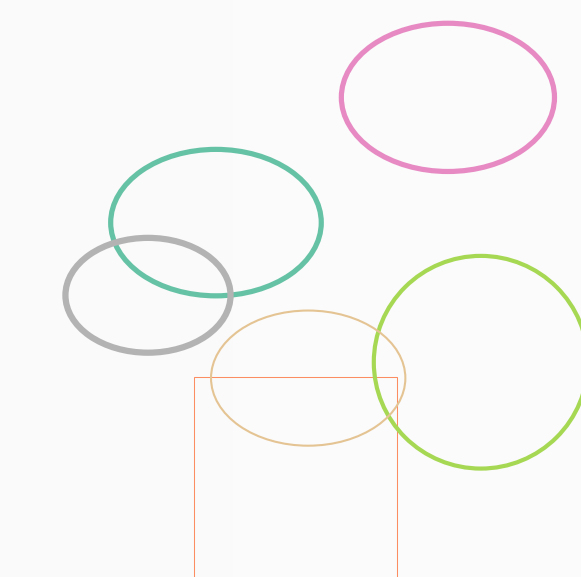[{"shape": "oval", "thickness": 2.5, "radius": 0.91, "center": [0.372, 0.614]}, {"shape": "square", "thickness": 0.5, "radius": 0.87, "center": [0.509, 0.173]}, {"shape": "oval", "thickness": 2.5, "radius": 0.92, "center": [0.771, 0.831]}, {"shape": "circle", "thickness": 2, "radius": 0.92, "center": [0.827, 0.372]}, {"shape": "oval", "thickness": 1, "radius": 0.84, "center": [0.53, 0.344]}, {"shape": "oval", "thickness": 3, "radius": 0.71, "center": [0.255, 0.488]}]